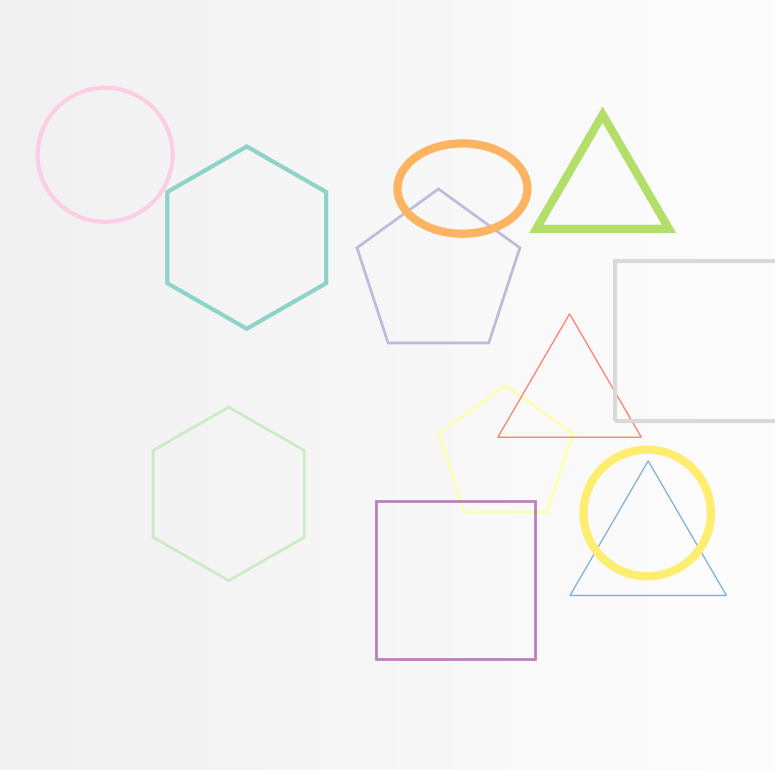[{"shape": "hexagon", "thickness": 1.5, "radius": 0.59, "center": [0.318, 0.691]}, {"shape": "pentagon", "thickness": 1, "radius": 0.45, "center": [0.653, 0.409]}, {"shape": "pentagon", "thickness": 1, "radius": 0.55, "center": [0.566, 0.644]}, {"shape": "triangle", "thickness": 0.5, "radius": 0.53, "center": [0.735, 0.486]}, {"shape": "triangle", "thickness": 0.5, "radius": 0.58, "center": [0.836, 0.285]}, {"shape": "oval", "thickness": 3, "radius": 0.42, "center": [0.597, 0.755]}, {"shape": "triangle", "thickness": 3, "radius": 0.49, "center": [0.778, 0.752]}, {"shape": "circle", "thickness": 1.5, "radius": 0.44, "center": [0.136, 0.799]}, {"shape": "square", "thickness": 1.5, "radius": 0.52, "center": [0.898, 0.557]}, {"shape": "square", "thickness": 1, "radius": 0.51, "center": [0.588, 0.247]}, {"shape": "hexagon", "thickness": 1, "radius": 0.56, "center": [0.295, 0.359]}, {"shape": "circle", "thickness": 3, "radius": 0.41, "center": [0.835, 0.334]}]